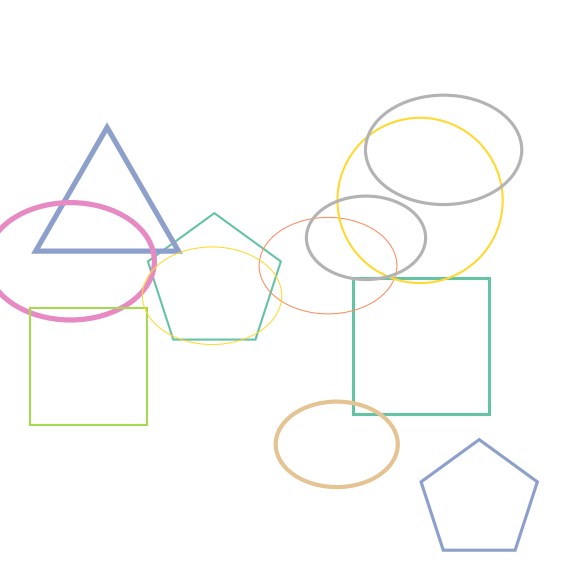[{"shape": "square", "thickness": 1.5, "radius": 0.59, "center": [0.729, 0.4]}, {"shape": "pentagon", "thickness": 1, "radius": 0.61, "center": [0.371, 0.509]}, {"shape": "oval", "thickness": 0.5, "radius": 0.6, "center": [0.568, 0.539]}, {"shape": "pentagon", "thickness": 1.5, "radius": 0.53, "center": [0.83, 0.132]}, {"shape": "triangle", "thickness": 2.5, "radius": 0.71, "center": [0.185, 0.636]}, {"shape": "oval", "thickness": 2.5, "radius": 0.73, "center": [0.122, 0.547]}, {"shape": "square", "thickness": 1, "radius": 0.51, "center": [0.154, 0.365]}, {"shape": "oval", "thickness": 0.5, "radius": 0.6, "center": [0.367, 0.487]}, {"shape": "circle", "thickness": 1, "radius": 0.72, "center": [0.727, 0.652]}, {"shape": "oval", "thickness": 2, "radius": 0.53, "center": [0.583, 0.23]}, {"shape": "oval", "thickness": 1.5, "radius": 0.52, "center": [0.634, 0.587]}, {"shape": "oval", "thickness": 1.5, "radius": 0.68, "center": [0.768, 0.74]}]